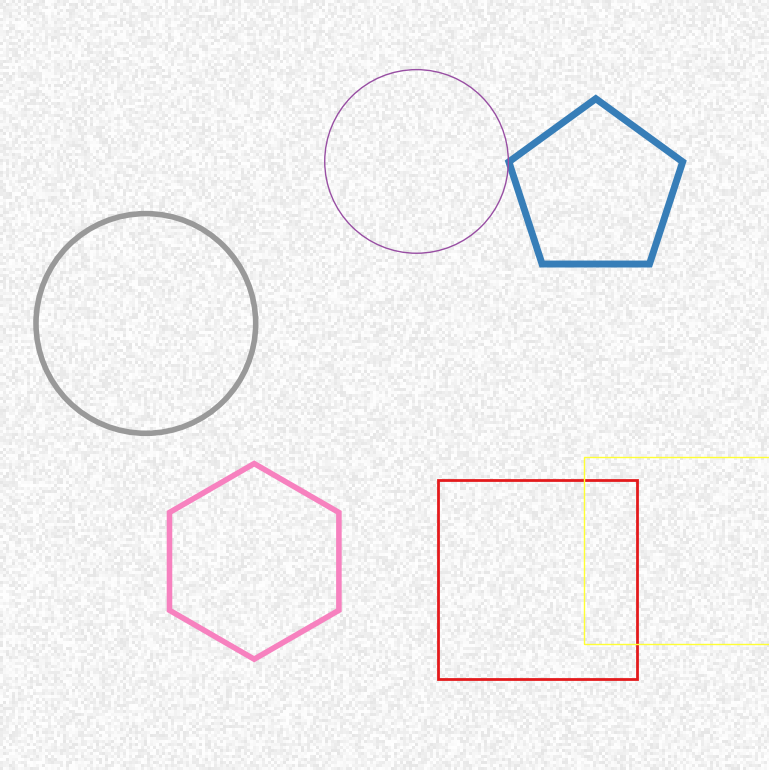[{"shape": "square", "thickness": 1, "radius": 0.65, "center": [0.698, 0.247]}, {"shape": "pentagon", "thickness": 2.5, "radius": 0.59, "center": [0.774, 0.753]}, {"shape": "circle", "thickness": 0.5, "radius": 0.6, "center": [0.541, 0.79]}, {"shape": "square", "thickness": 0.5, "radius": 0.61, "center": [0.88, 0.285]}, {"shape": "hexagon", "thickness": 2, "radius": 0.64, "center": [0.33, 0.271]}, {"shape": "circle", "thickness": 2, "radius": 0.71, "center": [0.189, 0.58]}]